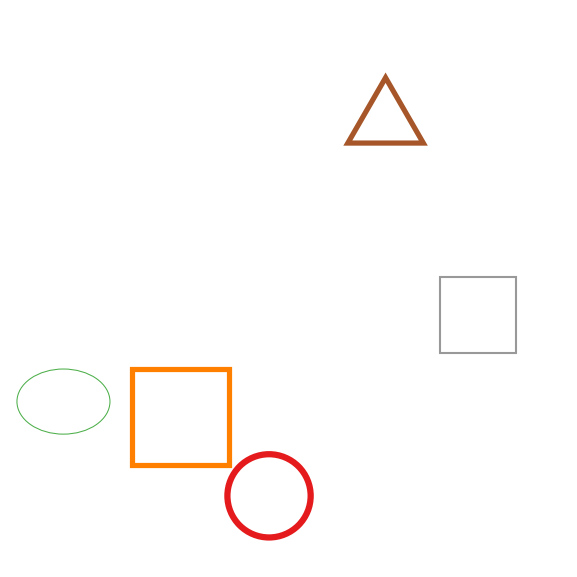[{"shape": "circle", "thickness": 3, "radius": 0.36, "center": [0.466, 0.141]}, {"shape": "oval", "thickness": 0.5, "radius": 0.4, "center": [0.11, 0.304]}, {"shape": "square", "thickness": 2.5, "radius": 0.42, "center": [0.312, 0.277]}, {"shape": "triangle", "thickness": 2.5, "radius": 0.38, "center": [0.668, 0.789]}, {"shape": "square", "thickness": 1, "radius": 0.33, "center": [0.828, 0.454]}]